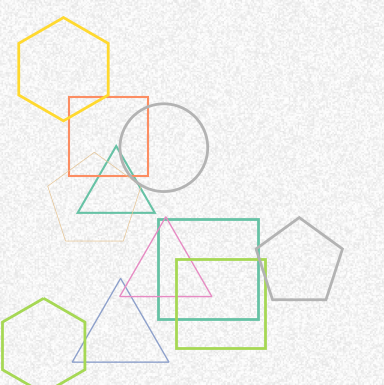[{"shape": "square", "thickness": 2, "radius": 0.65, "center": [0.54, 0.301]}, {"shape": "triangle", "thickness": 1.5, "radius": 0.58, "center": [0.302, 0.505]}, {"shape": "square", "thickness": 1.5, "radius": 0.51, "center": [0.282, 0.645]}, {"shape": "triangle", "thickness": 1, "radius": 0.73, "center": [0.313, 0.132]}, {"shape": "triangle", "thickness": 1, "radius": 0.69, "center": [0.431, 0.299]}, {"shape": "hexagon", "thickness": 2, "radius": 0.62, "center": [0.114, 0.102]}, {"shape": "square", "thickness": 2, "radius": 0.58, "center": [0.572, 0.211]}, {"shape": "hexagon", "thickness": 2, "radius": 0.67, "center": [0.165, 0.82]}, {"shape": "pentagon", "thickness": 0.5, "radius": 0.64, "center": [0.245, 0.477]}, {"shape": "pentagon", "thickness": 2, "radius": 0.59, "center": [0.777, 0.317]}, {"shape": "circle", "thickness": 2, "radius": 0.57, "center": [0.426, 0.616]}]